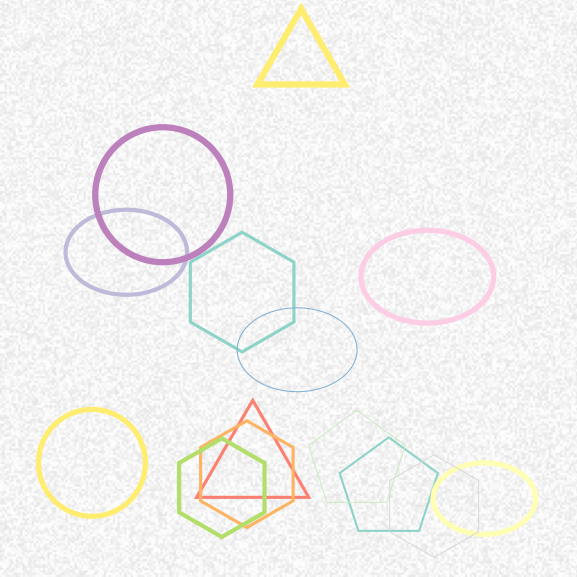[{"shape": "hexagon", "thickness": 1.5, "radius": 0.52, "center": [0.419, 0.493]}, {"shape": "pentagon", "thickness": 1, "radius": 0.45, "center": [0.673, 0.152]}, {"shape": "oval", "thickness": 2.5, "radius": 0.44, "center": [0.839, 0.136]}, {"shape": "oval", "thickness": 2, "radius": 0.53, "center": [0.219, 0.562]}, {"shape": "triangle", "thickness": 1.5, "radius": 0.56, "center": [0.438, 0.194]}, {"shape": "oval", "thickness": 0.5, "radius": 0.52, "center": [0.515, 0.394]}, {"shape": "hexagon", "thickness": 1.5, "radius": 0.46, "center": [0.427, 0.178]}, {"shape": "hexagon", "thickness": 2, "radius": 0.43, "center": [0.384, 0.155]}, {"shape": "oval", "thickness": 2.5, "radius": 0.57, "center": [0.74, 0.52]}, {"shape": "hexagon", "thickness": 0.5, "radius": 0.44, "center": [0.752, 0.123]}, {"shape": "circle", "thickness": 3, "radius": 0.58, "center": [0.282, 0.662]}, {"shape": "pentagon", "thickness": 0.5, "radius": 0.44, "center": [0.618, 0.201]}, {"shape": "circle", "thickness": 2.5, "radius": 0.46, "center": [0.159, 0.198]}, {"shape": "triangle", "thickness": 3, "radius": 0.44, "center": [0.521, 0.897]}]